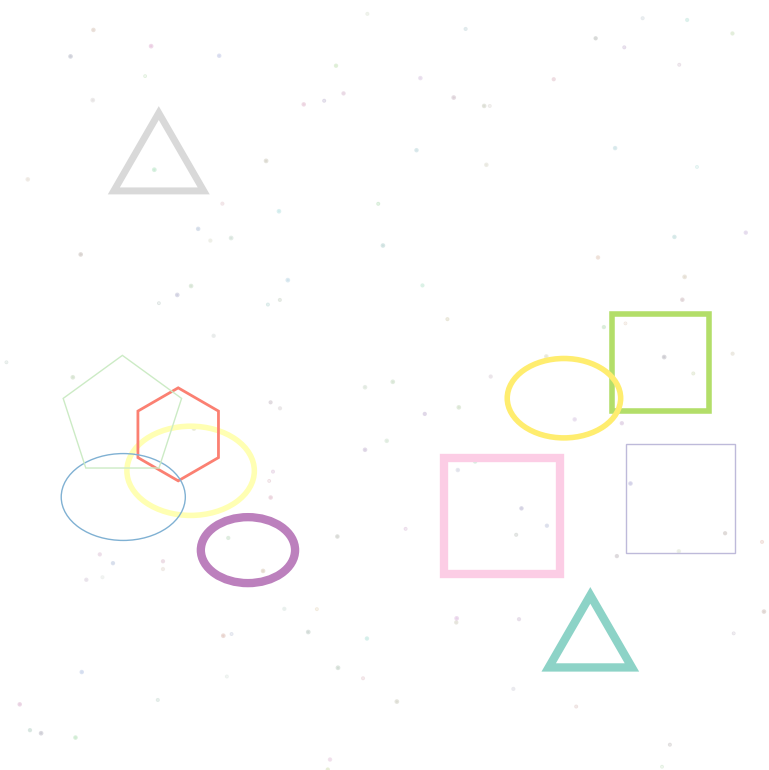[{"shape": "triangle", "thickness": 3, "radius": 0.31, "center": [0.767, 0.164]}, {"shape": "oval", "thickness": 2, "radius": 0.41, "center": [0.248, 0.389]}, {"shape": "square", "thickness": 0.5, "radius": 0.35, "center": [0.883, 0.353]}, {"shape": "hexagon", "thickness": 1, "radius": 0.3, "center": [0.231, 0.436]}, {"shape": "oval", "thickness": 0.5, "radius": 0.4, "center": [0.16, 0.355]}, {"shape": "square", "thickness": 2, "radius": 0.32, "center": [0.857, 0.529]}, {"shape": "square", "thickness": 3, "radius": 0.38, "center": [0.652, 0.33]}, {"shape": "triangle", "thickness": 2.5, "radius": 0.34, "center": [0.206, 0.786]}, {"shape": "oval", "thickness": 3, "radius": 0.31, "center": [0.322, 0.286]}, {"shape": "pentagon", "thickness": 0.5, "radius": 0.4, "center": [0.159, 0.458]}, {"shape": "oval", "thickness": 2, "radius": 0.37, "center": [0.732, 0.483]}]